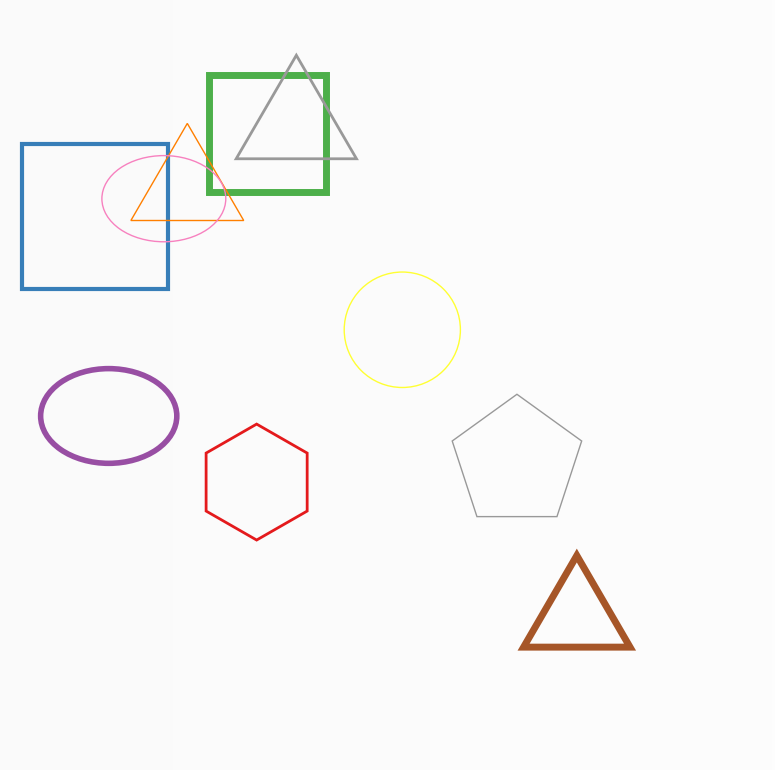[{"shape": "hexagon", "thickness": 1, "radius": 0.38, "center": [0.331, 0.374]}, {"shape": "square", "thickness": 1.5, "radius": 0.47, "center": [0.122, 0.719]}, {"shape": "square", "thickness": 2.5, "radius": 0.38, "center": [0.345, 0.826]}, {"shape": "oval", "thickness": 2, "radius": 0.44, "center": [0.14, 0.46]}, {"shape": "triangle", "thickness": 0.5, "radius": 0.42, "center": [0.242, 0.756]}, {"shape": "circle", "thickness": 0.5, "radius": 0.37, "center": [0.519, 0.572]}, {"shape": "triangle", "thickness": 2.5, "radius": 0.4, "center": [0.744, 0.199]}, {"shape": "oval", "thickness": 0.5, "radius": 0.4, "center": [0.211, 0.742]}, {"shape": "triangle", "thickness": 1, "radius": 0.45, "center": [0.382, 0.839]}, {"shape": "pentagon", "thickness": 0.5, "radius": 0.44, "center": [0.667, 0.4]}]